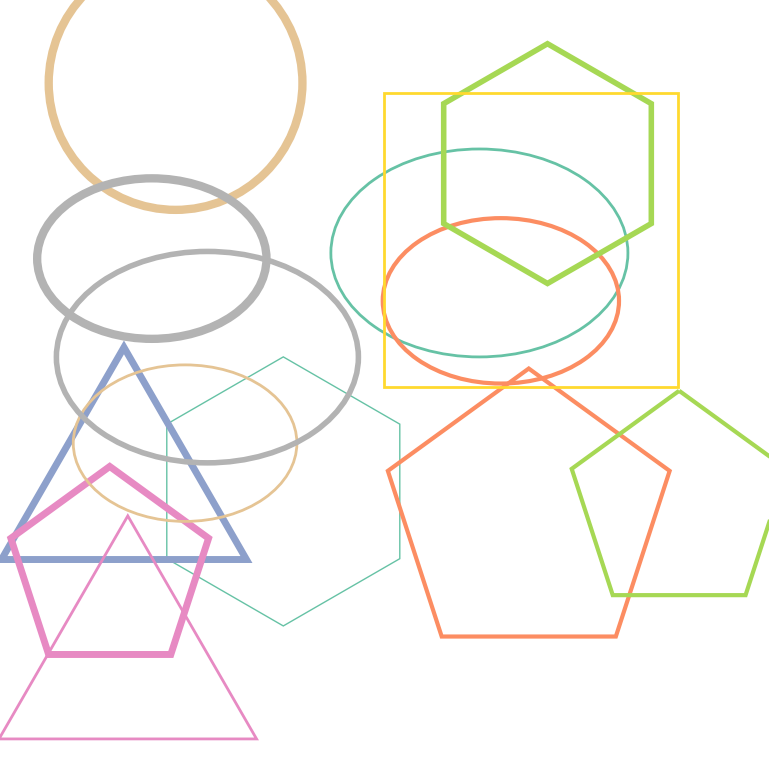[{"shape": "hexagon", "thickness": 0.5, "radius": 0.87, "center": [0.368, 0.362]}, {"shape": "oval", "thickness": 1, "radius": 0.96, "center": [0.623, 0.671]}, {"shape": "pentagon", "thickness": 1.5, "radius": 0.96, "center": [0.687, 0.329]}, {"shape": "oval", "thickness": 1.5, "radius": 0.77, "center": [0.65, 0.609]}, {"shape": "triangle", "thickness": 2.5, "radius": 0.92, "center": [0.161, 0.365]}, {"shape": "triangle", "thickness": 1, "radius": 0.97, "center": [0.166, 0.137]}, {"shape": "pentagon", "thickness": 2.5, "radius": 0.67, "center": [0.143, 0.259]}, {"shape": "hexagon", "thickness": 2, "radius": 0.78, "center": [0.711, 0.788]}, {"shape": "pentagon", "thickness": 1.5, "radius": 0.73, "center": [0.882, 0.346]}, {"shape": "square", "thickness": 1, "radius": 0.95, "center": [0.69, 0.688]}, {"shape": "oval", "thickness": 1, "radius": 0.73, "center": [0.24, 0.424]}, {"shape": "circle", "thickness": 3, "radius": 0.82, "center": [0.228, 0.892]}, {"shape": "oval", "thickness": 2, "radius": 0.98, "center": [0.269, 0.536]}, {"shape": "oval", "thickness": 3, "radius": 0.74, "center": [0.197, 0.664]}]